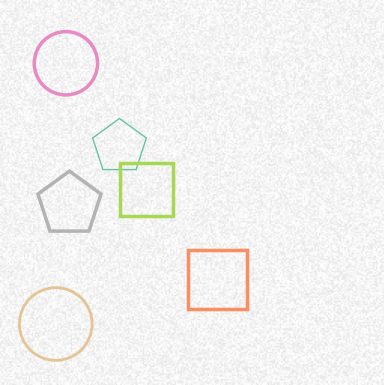[{"shape": "pentagon", "thickness": 1, "radius": 0.37, "center": [0.31, 0.619]}, {"shape": "square", "thickness": 2.5, "radius": 0.38, "center": [0.566, 0.274]}, {"shape": "circle", "thickness": 2.5, "radius": 0.41, "center": [0.171, 0.836]}, {"shape": "square", "thickness": 2.5, "radius": 0.34, "center": [0.38, 0.508]}, {"shape": "circle", "thickness": 2, "radius": 0.47, "center": [0.145, 0.158]}, {"shape": "pentagon", "thickness": 2.5, "radius": 0.43, "center": [0.181, 0.469]}]